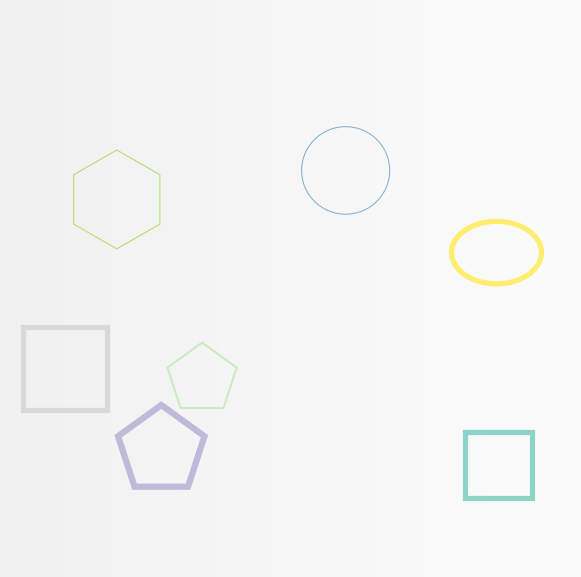[{"shape": "square", "thickness": 2.5, "radius": 0.29, "center": [0.857, 0.194]}, {"shape": "pentagon", "thickness": 3, "radius": 0.39, "center": [0.277, 0.22]}, {"shape": "circle", "thickness": 0.5, "radius": 0.38, "center": [0.595, 0.704]}, {"shape": "hexagon", "thickness": 0.5, "radius": 0.43, "center": [0.201, 0.654]}, {"shape": "square", "thickness": 2.5, "radius": 0.36, "center": [0.111, 0.361]}, {"shape": "pentagon", "thickness": 1, "radius": 0.31, "center": [0.348, 0.343]}, {"shape": "oval", "thickness": 2.5, "radius": 0.39, "center": [0.854, 0.562]}]